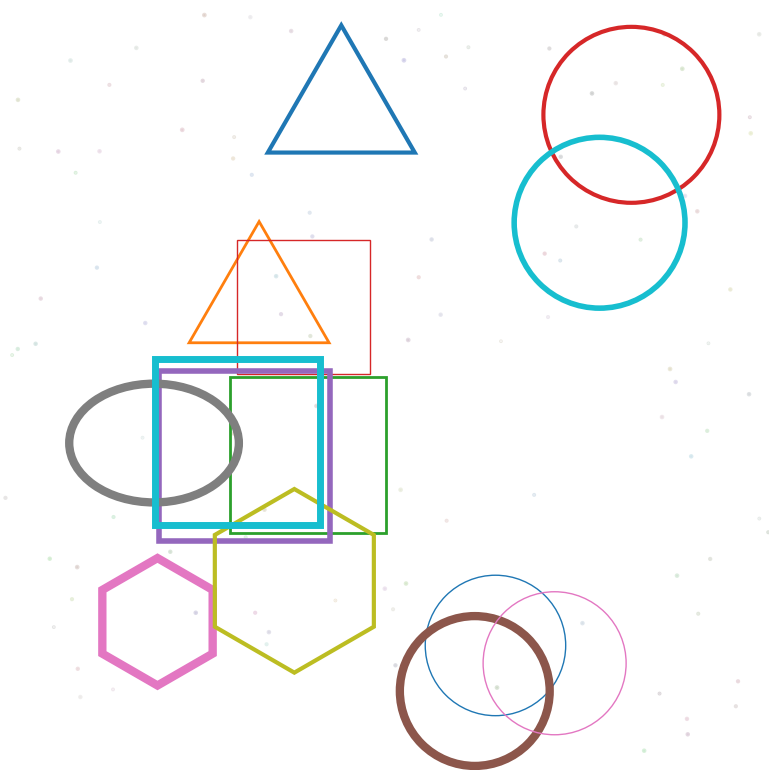[{"shape": "circle", "thickness": 0.5, "radius": 0.46, "center": [0.643, 0.162]}, {"shape": "triangle", "thickness": 1.5, "radius": 0.55, "center": [0.443, 0.857]}, {"shape": "triangle", "thickness": 1, "radius": 0.52, "center": [0.337, 0.607]}, {"shape": "square", "thickness": 1, "radius": 0.51, "center": [0.4, 0.409]}, {"shape": "circle", "thickness": 1.5, "radius": 0.57, "center": [0.82, 0.851]}, {"shape": "square", "thickness": 0.5, "radius": 0.43, "center": [0.394, 0.601]}, {"shape": "square", "thickness": 2, "radius": 0.55, "center": [0.317, 0.408]}, {"shape": "circle", "thickness": 3, "radius": 0.49, "center": [0.617, 0.103]}, {"shape": "circle", "thickness": 0.5, "radius": 0.46, "center": [0.72, 0.139]}, {"shape": "hexagon", "thickness": 3, "radius": 0.41, "center": [0.205, 0.192]}, {"shape": "oval", "thickness": 3, "radius": 0.55, "center": [0.2, 0.425]}, {"shape": "hexagon", "thickness": 1.5, "radius": 0.6, "center": [0.382, 0.246]}, {"shape": "square", "thickness": 2.5, "radius": 0.54, "center": [0.308, 0.426]}, {"shape": "circle", "thickness": 2, "radius": 0.55, "center": [0.779, 0.711]}]